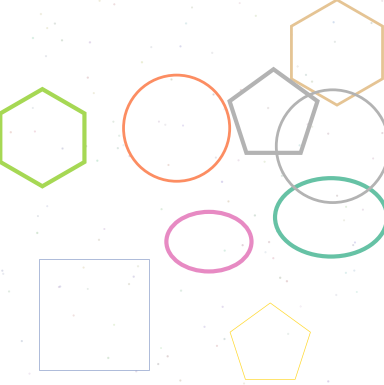[{"shape": "oval", "thickness": 3, "radius": 0.73, "center": [0.86, 0.435]}, {"shape": "circle", "thickness": 2, "radius": 0.69, "center": [0.459, 0.667]}, {"shape": "square", "thickness": 0.5, "radius": 0.72, "center": [0.244, 0.183]}, {"shape": "oval", "thickness": 3, "radius": 0.55, "center": [0.543, 0.372]}, {"shape": "hexagon", "thickness": 3, "radius": 0.63, "center": [0.11, 0.642]}, {"shape": "pentagon", "thickness": 0.5, "radius": 0.55, "center": [0.702, 0.103]}, {"shape": "hexagon", "thickness": 2, "radius": 0.68, "center": [0.875, 0.864]}, {"shape": "pentagon", "thickness": 3, "radius": 0.6, "center": [0.71, 0.7]}, {"shape": "circle", "thickness": 2, "radius": 0.73, "center": [0.864, 0.62]}]